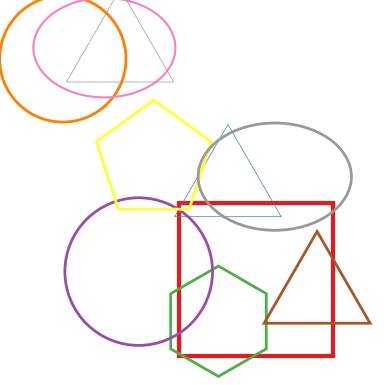[{"shape": "square", "thickness": 3, "radius": 0.99, "center": [0.665, 0.274]}, {"shape": "triangle", "thickness": 0.5, "radius": 0.8, "center": [0.592, 0.517]}, {"shape": "hexagon", "thickness": 2, "radius": 0.72, "center": [0.567, 0.166]}, {"shape": "circle", "thickness": 2, "radius": 0.96, "center": [0.36, 0.295]}, {"shape": "circle", "thickness": 2, "radius": 0.82, "center": [0.163, 0.847]}, {"shape": "pentagon", "thickness": 2, "radius": 0.78, "center": [0.399, 0.583]}, {"shape": "triangle", "thickness": 2, "radius": 0.79, "center": [0.824, 0.24]}, {"shape": "oval", "thickness": 1.5, "radius": 0.92, "center": [0.271, 0.876]}, {"shape": "triangle", "thickness": 0.5, "radius": 0.8, "center": [0.312, 0.867]}, {"shape": "oval", "thickness": 2, "radius": 1.0, "center": [0.714, 0.541]}]